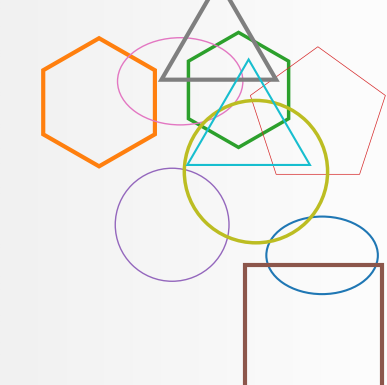[{"shape": "oval", "thickness": 1.5, "radius": 0.72, "center": [0.831, 0.337]}, {"shape": "hexagon", "thickness": 3, "radius": 0.83, "center": [0.256, 0.734]}, {"shape": "hexagon", "thickness": 2.5, "radius": 0.75, "center": [0.616, 0.766]}, {"shape": "pentagon", "thickness": 0.5, "radius": 0.92, "center": [0.82, 0.695]}, {"shape": "circle", "thickness": 1, "radius": 0.73, "center": [0.444, 0.416]}, {"shape": "square", "thickness": 3, "radius": 0.88, "center": [0.809, 0.135]}, {"shape": "oval", "thickness": 1, "radius": 0.81, "center": [0.465, 0.789]}, {"shape": "triangle", "thickness": 3, "radius": 0.85, "center": [0.565, 0.878]}, {"shape": "circle", "thickness": 2.5, "radius": 0.92, "center": [0.661, 0.554]}, {"shape": "triangle", "thickness": 1.5, "radius": 0.91, "center": [0.642, 0.663]}]